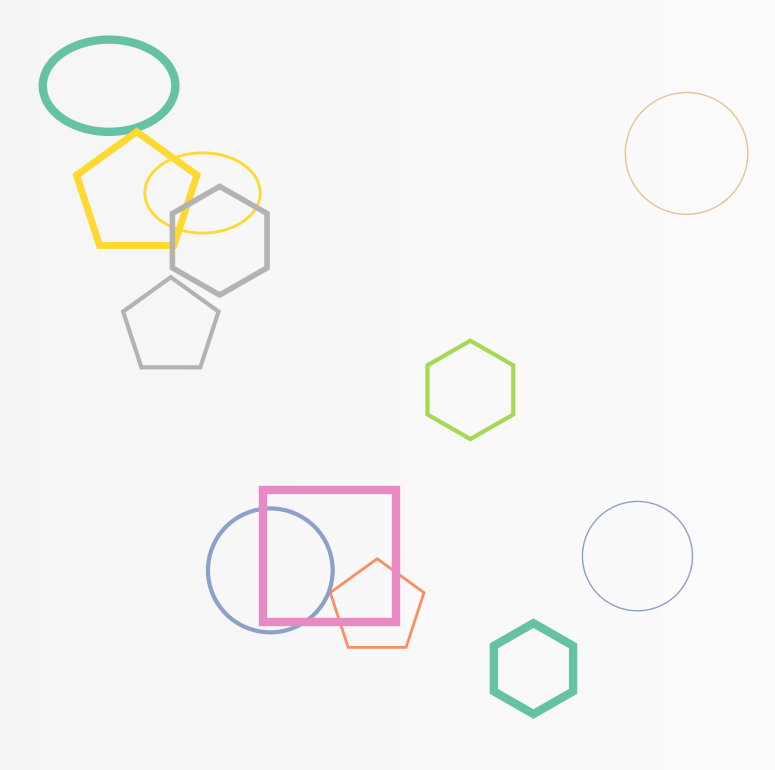[{"shape": "oval", "thickness": 3, "radius": 0.43, "center": [0.141, 0.889]}, {"shape": "hexagon", "thickness": 3, "radius": 0.3, "center": [0.688, 0.132]}, {"shape": "pentagon", "thickness": 1, "radius": 0.32, "center": [0.487, 0.211]}, {"shape": "circle", "thickness": 1.5, "radius": 0.4, "center": [0.349, 0.259]}, {"shape": "circle", "thickness": 0.5, "radius": 0.36, "center": [0.823, 0.278]}, {"shape": "square", "thickness": 3, "radius": 0.43, "center": [0.425, 0.278]}, {"shape": "hexagon", "thickness": 1.5, "radius": 0.32, "center": [0.607, 0.494]}, {"shape": "oval", "thickness": 1, "radius": 0.37, "center": [0.261, 0.749]}, {"shape": "pentagon", "thickness": 2.5, "radius": 0.41, "center": [0.176, 0.747]}, {"shape": "circle", "thickness": 0.5, "radius": 0.4, "center": [0.886, 0.801]}, {"shape": "hexagon", "thickness": 2, "radius": 0.35, "center": [0.284, 0.687]}, {"shape": "pentagon", "thickness": 1.5, "radius": 0.32, "center": [0.22, 0.575]}]